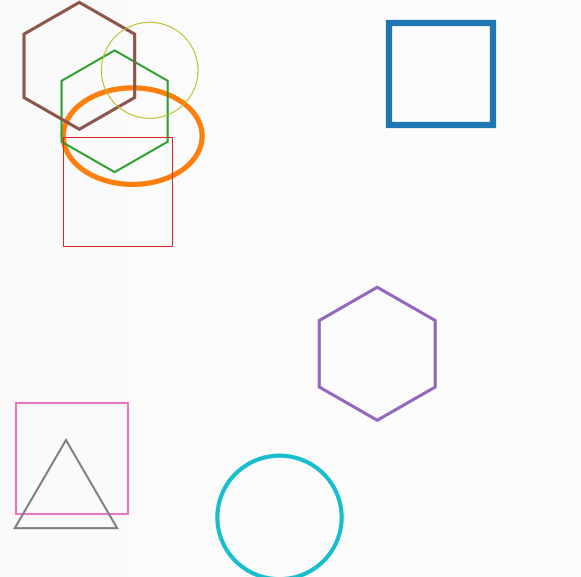[{"shape": "square", "thickness": 3, "radius": 0.45, "center": [0.758, 0.871]}, {"shape": "oval", "thickness": 2.5, "radius": 0.6, "center": [0.228, 0.763]}, {"shape": "hexagon", "thickness": 1, "radius": 0.53, "center": [0.197, 0.806]}, {"shape": "square", "thickness": 0.5, "radius": 0.47, "center": [0.202, 0.667]}, {"shape": "hexagon", "thickness": 1.5, "radius": 0.58, "center": [0.649, 0.387]}, {"shape": "hexagon", "thickness": 1.5, "radius": 0.55, "center": [0.136, 0.885]}, {"shape": "square", "thickness": 1, "radius": 0.48, "center": [0.124, 0.205]}, {"shape": "triangle", "thickness": 1, "radius": 0.51, "center": [0.113, 0.135]}, {"shape": "circle", "thickness": 0.5, "radius": 0.42, "center": [0.258, 0.877]}, {"shape": "circle", "thickness": 2, "radius": 0.53, "center": [0.481, 0.103]}]